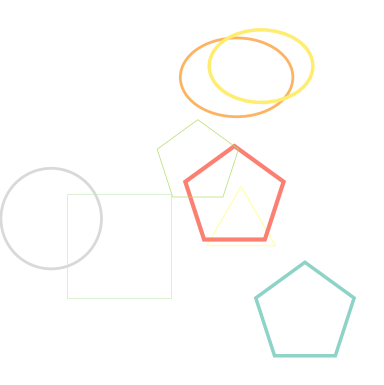[{"shape": "pentagon", "thickness": 2.5, "radius": 0.67, "center": [0.792, 0.185]}, {"shape": "triangle", "thickness": 1, "radius": 0.51, "center": [0.626, 0.414]}, {"shape": "pentagon", "thickness": 3, "radius": 0.67, "center": [0.609, 0.486]}, {"shape": "oval", "thickness": 2, "radius": 0.73, "center": [0.615, 0.799]}, {"shape": "pentagon", "thickness": 0.5, "radius": 0.56, "center": [0.514, 0.578]}, {"shape": "circle", "thickness": 2, "radius": 0.65, "center": [0.133, 0.432]}, {"shape": "square", "thickness": 0.5, "radius": 0.67, "center": [0.309, 0.361]}, {"shape": "oval", "thickness": 2.5, "radius": 0.67, "center": [0.678, 0.828]}]